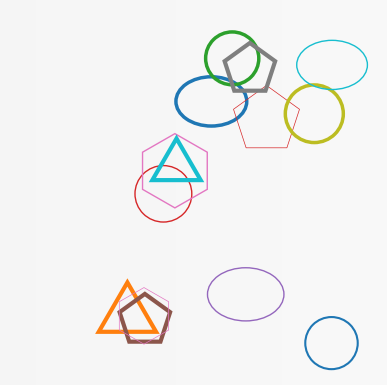[{"shape": "circle", "thickness": 1.5, "radius": 0.34, "center": [0.855, 0.109]}, {"shape": "oval", "thickness": 2.5, "radius": 0.46, "center": [0.545, 0.737]}, {"shape": "triangle", "thickness": 3, "radius": 0.43, "center": [0.329, 0.181]}, {"shape": "circle", "thickness": 2.5, "radius": 0.34, "center": [0.599, 0.848]}, {"shape": "pentagon", "thickness": 0.5, "radius": 0.45, "center": [0.688, 0.689]}, {"shape": "circle", "thickness": 1, "radius": 0.37, "center": [0.422, 0.497]}, {"shape": "oval", "thickness": 1, "radius": 0.49, "center": [0.634, 0.236]}, {"shape": "pentagon", "thickness": 3, "radius": 0.34, "center": [0.374, 0.168]}, {"shape": "hexagon", "thickness": 1, "radius": 0.48, "center": [0.451, 0.556]}, {"shape": "hexagon", "thickness": 0.5, "radius": 0.37, "center": [0.372, 0.18]}, {"shape": "pentagon", "thickness": 3, "radius": 0.34, "center": [0.645, 0.82]}, {"shape": "circle", "thickness": 2.5, "radius": 0.37, "center": [0.811, 0.705]}, {"shape": "oval", "thickness": 1, "radius": 0.46, "center": [0.857, 0.831]}, {"shape": "triangle", "thickness": 3, "radius": 0.36, "center": [0.456, 0.568]}]